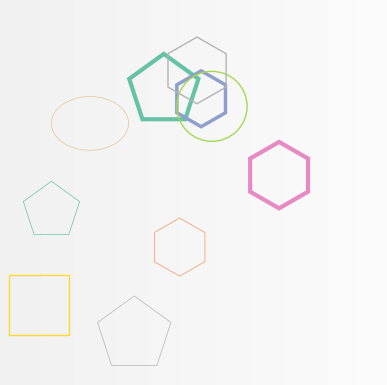[{"shape": "pentagon", "thickness": 0.5, "radius": 0.38, "center": [0.133, 0.453]}, {"shape": "pentagon", "thickness": 3, "radius": 0.47, "center": [0.423, 0.766]}, {"shape": "hexagon", "thickness": 0.5, "radius": 0.38, "center": [0.464, 0.358]}, {"shape": "hexagon", "thickness": 2.5, "radius": 0.36, "center": [0.519, 0.743]}, {"shape": "hexagon", "thickness": 3, "radius": 0.43, "center": [0.72, 0.545]}, {"shape": "circle", "thickness": 1, "radius": 0.45, "center": [0.547, 0.724]}, {"shape": "square", "thickness": 1, "radius": 0.39, "center": [0.1, 0.207]}, {"shape": "oval", "thickness": 0.5, "radius": 0.5, "center": [0.232, 0.68]}, {"shape": "pentagon", "thickness": 0.5, "radius": 0.5, "center": [0.346, 0.132]}, {"shape": "hexagon", "thickness": 1, "radius": 0.43, "center": [0.509, 0.817]}]